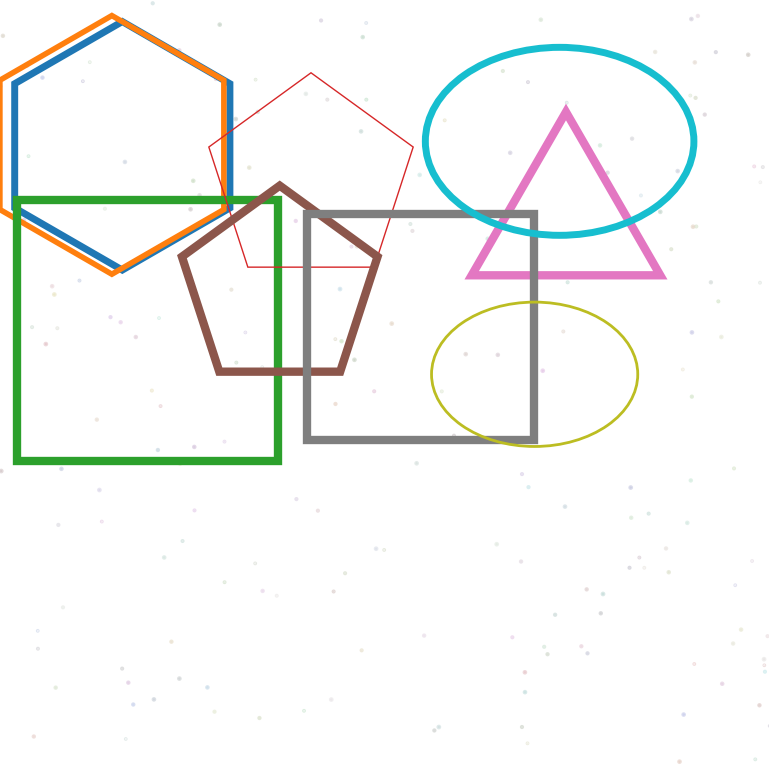[{"shape": "hexagon", "thickness": 2.5, "radius": 0.81, "center": [0.159, 0.811]}, {"shape": "hexagon", "thickness": 2, "radius": 0.84, "center": [0.145, 0.812]}, {"shape": "square", "thickness": 3, "radius": 0.85, "center": [0.192, 0.571]}, {"shape": "pentagon", "thickness": 0.5, "radius": 0.7, "center": [0.404, 0.766]}, {"shape": "pentagon", "thickness": 3, "radius": 0.67, "center": [0.363, 0.625]}, {"shape": "triangle", "thickness": 3, "radius": 0.71, "center": [0.735, 0.713]}, {"shape": "square", "thickness": 3, "radius": 0.74, "center": [0.546, 0.575]}, {"shape": "oval", "thickness": 1, "radius": 0.67, "center": [0.694, 0.514]}, {"shape": "oval", "thickness": 2.5, "radius": 0.87, "center": [0.727, 0.816]}]